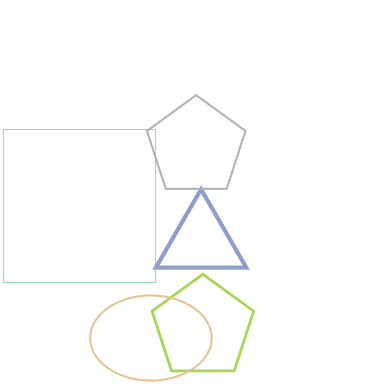[{"shape": "square", "thickness": 0.5, "radius": 0.99, "center": [0.205, 0.466]}, {"shape": "triangle", "thickness": 3, "radius": 0.68, "center": [0.522, 0.373]}, {"shape": "pentagon", "thickness": 2, "radius": 0.69, "center": [0.527, 0.149]}, {"shape": "oval", "thickness": 1.5, "radius": 0.79, "center": [0.392, 0.122]}, {"shape": "pentagon", "thickness": 1.5, "radius": 0.67, "center": [0.51, 0.618]}]